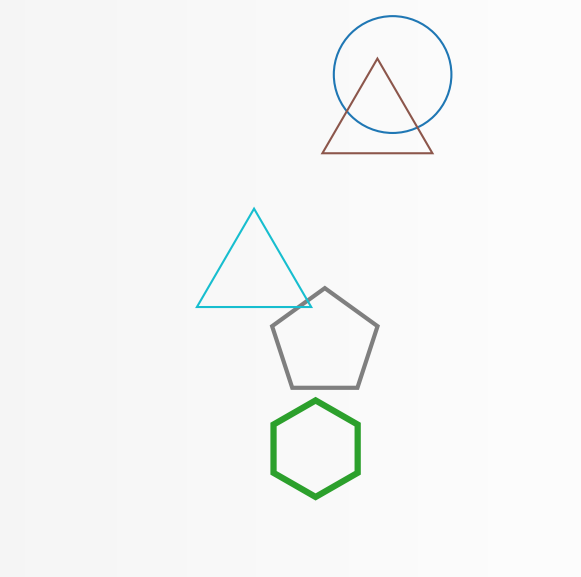[{"shape": "circle", "thickness": 1, "radius": 0.51, "center": [0.675, 0.87]}, {"shape": "hexagon", "thickness": 3, "radius": 0.42, "center": [0.543, 0.222]}, {"shape": "triangle", "thickness": 1, "radius": 0.55, "center": [0.649, 0.788]}, {"shape": "pentagon", "thickness": 2, "radius": 0.48, "center": [0.559, 0.405]}, {"shape": "triangle", "thickness": 1, "radius": 0.57, "center": [0.437, 0.524]}]